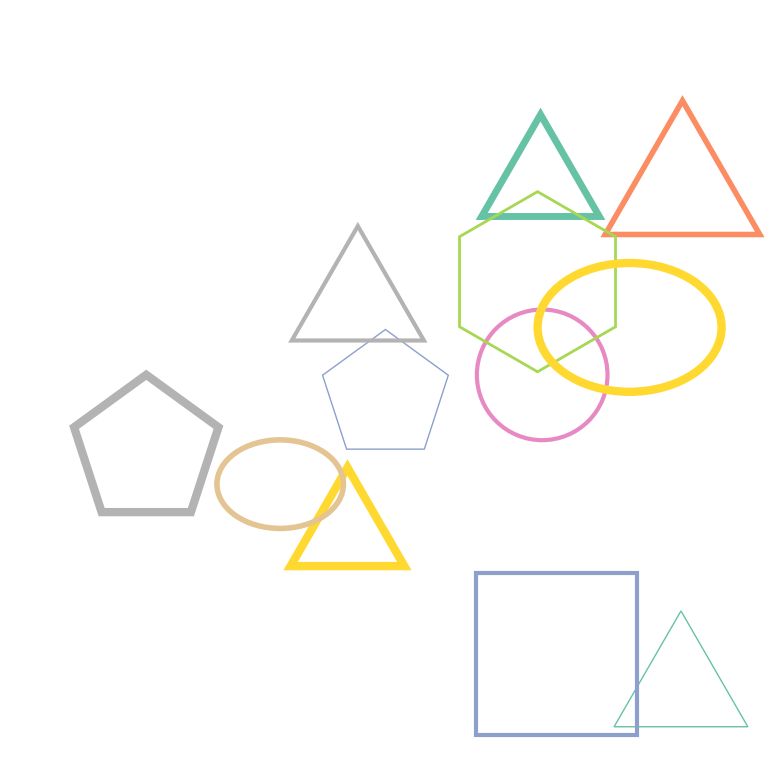[{"shape": "triangle", "thickness": 2.5, "radius": 0.44, "center": [0.702, 0.763]}, {"shape": "triangle", "thickness": 0.5, "radius": 0.5, "center": [0.884, 0.106]}, {"shape": "triangle", "thickness": 2, "radius": 0.58, "center": [0.886, 0.753]}, {"shape": "pentagon", "thickness": 0.5, "radius": 0.43, "center": [0.501, 0.486]}, {"shape": "square", "thickness": 1.5, "radius": 0.52, "center": [0.723, 0.151]}, {"shape": "circle", "thickness": 1.5, "radius": 0.42, "center": [0.704, 0.513]}, {"shape": "hexagon", "thickness": 1, "radius": 0.58, "center": [0.698, 0.634]}, {"shape": "triangle", "thickness": 3, "radius": 0.43, "center": [0.451, 0.307]}, {"shape": "oval", "thickness": 3, "radius": 0.6, "center": [0.818, 0.575]}, {"shape": "oval", "thickness": 2, "radius": 0.41, "center": [0.364, 0.371]}, {"shape": "pentagon", "thickness": 3, "radius": 0.49, "center": [0.19, 0.415]}, {"shape": "triangle", "thickness": 1.5, "radius": 0.5, "center": [0.465, 0.607]}]